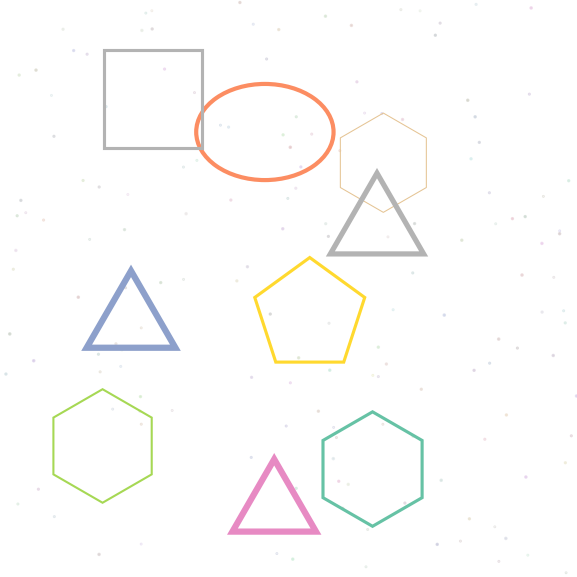[{"shape": "hexagon", "thickness": 1.5, "radius": 0.5, "center": [0.645, 0.187]}, {"shape": "oval", "thickness": 2, "radius": 0.59, "center": [0.459, 0.771]}, {"shape": "triangle", "thickness": 3, "radius": 0.44, "center": [0.227, 0.441]}, {"shape": "triangle", "thickness": 3, "radius": 0.42, "center": [0.475, 0.12]}, {"shape": "hexagon", "thickness": 1, "radius": 0.49, "center": [0.178, 0.227]}, {"shape": "pentagon", "thickness": 1.5, "radius": 0.5, "center": [0.536, 0.453]}, {"shape": "hexagon", "thickness": 0.5, "radius": 0.43, "center": [0.664, 0.717]}, {"shape": "square", "thickness": 1.5, "radius": 0.42, "center": [0.264, 0.827]}, {"shape": "triangle", "thickness": 2.5, "radius": 0.47, "center": [0.653, 0.606]}]